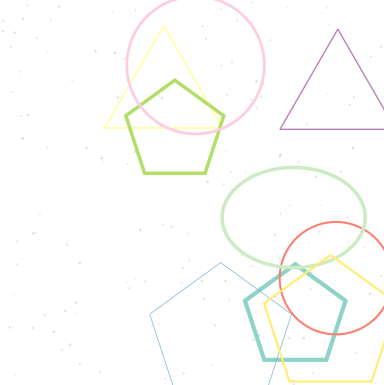[{"shape": "pentagon", "thickness": 3, "radius": 0.69, "center": [0.767, 0.176]}, {"shape": "triangle", "thickness": 1.5, "radius": 0.88, "center": [0.425, 0.756]}, {"shape": "circle", "thickness": 1.5, "radius": 0.73, "center": [0.872, 0.278]}, {"shape": "pentagon", "thickness": 0.5, "radius": 0.97, "center": [0.573, 0.124]}, {"shape": "pentagon", "thickness": 2.5, "radius": 0.67, "center": [0.454, 0.658]}, {"shape": "circle", "thickness": 2, "radius": 0.89, "center": [0.508, 0.831]}, {"shape": "triangle", "thickness": 1, "radius": 0.87, "center": [0.877, 0.751]}, {"shape": "oval", "thickness": 2.5, "radius": 0.93, "center": [0.763, 0.435]}, {"shape": "pentagon", "thickness": 1.5, "radius": 0.91, "center": [0.859, 0.156]}]